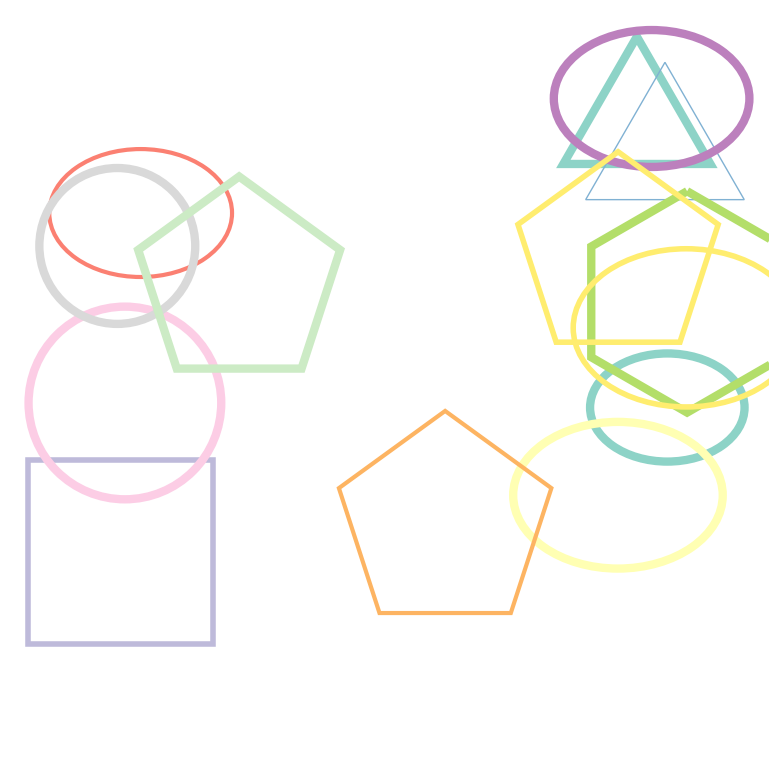[{"shape": "triangle", "thickness": 3, "radius": 0.55, "center": [0.827, 0.842]}, {"shape": "oval", "thickness": 3, "radius": 0.5, "center": [0.867, 0.471]}, {"shape": "oval", "thickness": 3, "radius": 0.68, "center": [0.803, 0.357]}, {"shape": "square", "thickness": 2, "radius": 0.6, "center": [0.156, 0.283]}, {"shape": "oval", "thickness": 1.5, "radius": 0.59, "center": [0.183, 0.723]}, {"shape": "triangle", "thickness": 0.5, "radius": 0.59, "center": [0.864, 0.8]}, {"shape": "pentagon", "thickness": 1.5, "radius": 0.73, "center": [0.578, 0.321]}, {"shape": "hexagon", "thickness": 3, "radius": 0.72, "center": [0.892, 0.608]}, {"shape": "circle", "thickness": 3, "radius": 0.63, "center": [0.162, 0.477]}, {"shape": "circle", "thickness": 3, "radius": 0.51, "center": [0.152, 0.681]}, {"shape": "oval", "thickness": 3, "radius": 0.64, "center": [0.846, 0.872]}, {"shape": "pentagon", "thickness": 3, "radius": 0.69, "center": [0.311, 0.633]}, {"shape": "oval", "thickness": 2, "radius": 0.73, "center": [0.891, 0.574]}, {"shape": "pentagon", "thickness": 2, "radius": 0.68, "center": [0.803, 0.666]}]